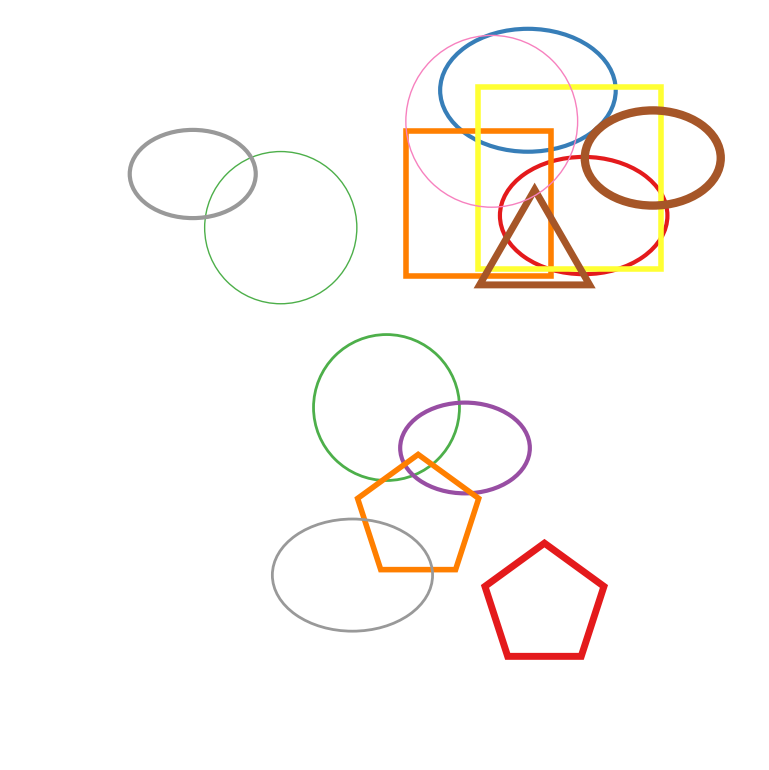[{"shape": "pentagon", "thickness": 2.5, "radius": 0.41, "center": [0.707, 0.213]}, {"shape": "oval", "thickness": 1.5, "radius": 0.54, "center": [0.758, 0.72]}, {"shape": "oval", "thickness": 1.5, "radius": 0.57, "center": [0.686, 0.883]}, {"shape": "circle", "thickness": 0.5, "radius": 0.49, "center": [0.365, 0.704]}, {"shape": "circle", "thickness": 1, "radius": 0.47, "center": [0.502, 0.471]}, {"shape": "oval", "thickness": 1.5, "radius": 0.42, "center": [0.604, 0.418]}, {"shape": "pentagon", "thickness": 2, "radius": 0.41, "center": [0.543, 0.327]}, {"shape": "square", "thickness": 2, "radius": 0.47, "center": [0.621, 0.736]}, {"shape": "square", "thickness": 2, "radius": 0.59, "center": [0.74, 0.769]}, {"shape": "oval", "thickness": 3, "radius": 0.44, "center": [0.848, 0.795]}, {"shape": "triangle", "thickness": 2.5, "radius": 0.41, "center": [0.694, 0.671]}, {"shape": "circle", "thickness": 0.5, "radius": 0.56, "center": [0.639, 0.842]}, {"shape": "oval", "thickness": 1, "radius": 0.52, "center": [0.458, 0.253]}, {"shape": "oval", "thickness": 1.5, "radius": 0.41, "center": [0.25, 0.774]}]